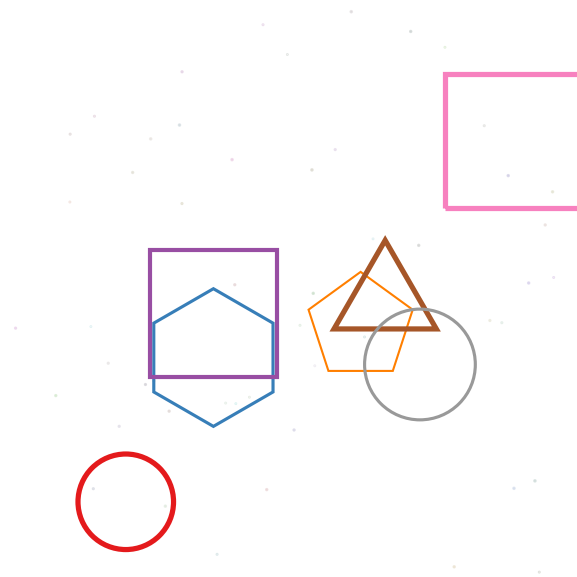[{"shape": "circle", "thickness": 2.5, "radius": 0.41, "center": [0.218, 0.13]}, {"shape": "hexagon", "thickness": 1.5, "radius": 0.6, "center": [0.37, 0.38]}, {"shape": "square", "thickness": 2, "radius": 0.55, "center": [0.37, 0.455]}, {"shape": "pentagon", "thickness": 1, "radius": 0.47, "center": [0.624, 0.434]}, {"shape": "triangle", "thickness": 2.5, "radius": 0.51, "center": [0.667, 0.481]}, {"shape": "square", "thickness": 2.5, "radius": 0.58, "center": [0.886, 0.756]}, {"shape": "circle", "thickness": 1.5, "radius": 0.48, "center": [0.727, 0.368]}]